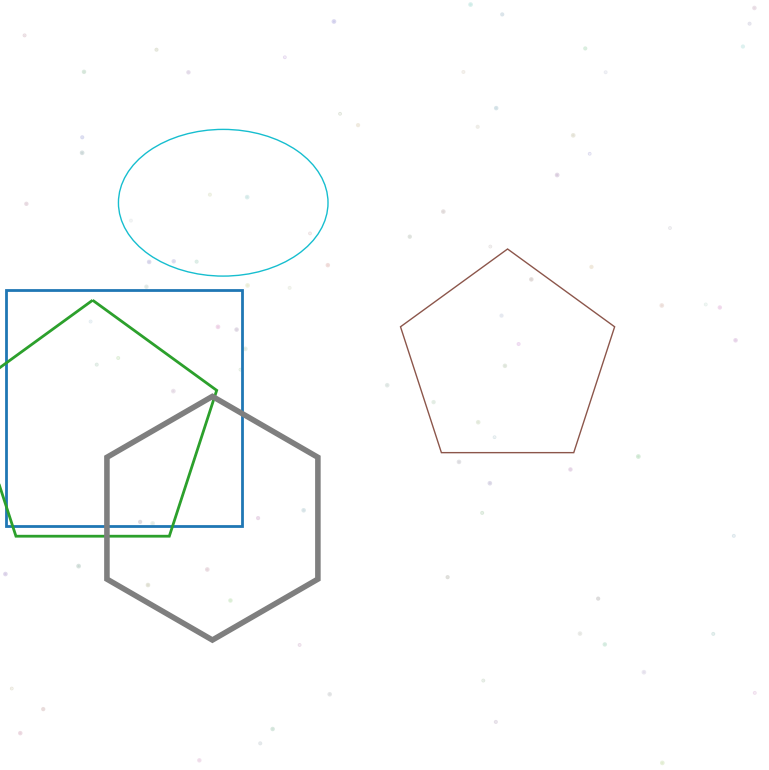[{"shape": "square", "thickness": 1, "radius": 0.77, "center": [0.161, 0.47]}, {"shape": "pentagon", "thickness": 1, "radius": 0.85, "center": [0.12, 0.441]}, {"shape": "pentagon", "thickness": 0.5, "radius": 0.73, "center": [0.659, 0.53]}, {"shape": "hexagon", "thickness": 2, "radius": 0.79, "center": [0.276, 0.327]}, {"shape": "oval", "thickness": 0.5, "radius": 0.68, "center": [0.29, 0.737]}]